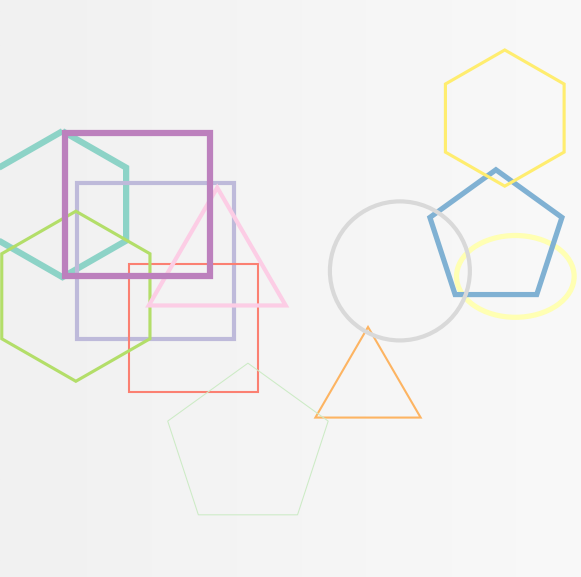[{"shape": "hexagon", "thickness": 3, "radius": 0.63, "center": [0.108, 0.646]}, {"shape": "oval", "thickness": 2.5, "radius": 0.51, "center": [0.887, 0.521]}, {"shape": "square", "thickness": 2, "radius": 0.68, "center": [0.268, 0.547]}, {"shape": "square", "thickness": 1, "radius": 0.55, "center": [0.333, 0.43]}, {"shape": "pentagon", "thickness": 2.5, "radius": 0.6, "center": [0.853, 0.586]}, {"shape": "triangle", "thickness": 1, "radius": 0.52, "center": [0.633, 0.328]}, {"shape": "hexagon", "thickness": 1.5, "radius": 0.74, "center": [0.131, 0.486]}, {"shape": "triangle", "thickness": 2, "radius": 0.68, "center": [0.374, 0.538]}, {"shape": "circle", "thickness": 2, "radius": 0.6, "center": [0.688, 0.53]}, {"shape": "square", "thickness": 3, "radius": 0.62, "center": [0.237, 0.645]}, {"shape": "pentagon", "thickness": 0.5, "radius": 0.73, "center": [0.427, 0.225]}, {"shape": "hexagon", "thickness": 1.5, "radius": 0.59, "center": [0.868, 0.795]}]